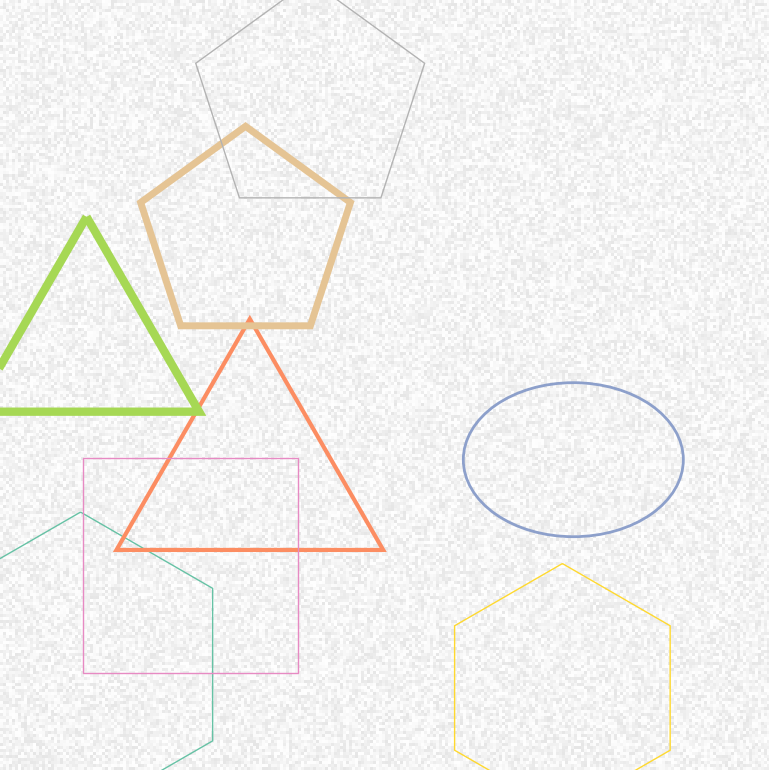[{"shape": "hexagon", "thickness": 0.5, "radius": 0.99, "center": [0.105, 0.137]}, {"shape": "triangle", "thickness": 1.5, "radius": 1.0, "center": [0.324, 0.386]}, {"shape": "oval", "thickness": 1, "radius": 0.71, "center": [0.745, 0.403]}, {"shape": "square", "thickness": 0.5, "radius": 0.7, "center": [0.247, 0.266]}, {"shape": "triangle", "thickness": 3, "radius": 0.84, "center": [0.112, 0.55]}, {"shape": "hexagon", "thickness": 0.5, "radius": 0.81, "center": [0.73, 0.106]}, {"shape": "pentagon", "thickness": 2.5, "radius": 0.72, "center": [0.319, 0.693]}, {"shape": "pentagon", "thickness": 0.5, "radius": 0.78, "center": [0.403, 0.869]}]